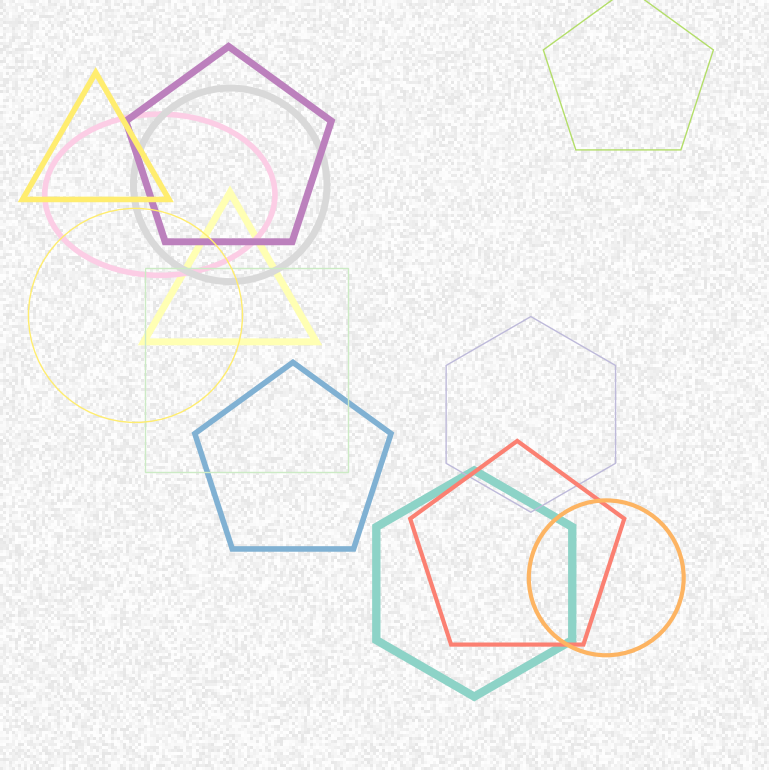[{"shape": "hexagon", "thickness": 3, "radius": 0.73, "center": [0.616, 0.242]}, {"shape": "triangle", "thickness": 2.5, "radius": 0.65, "center": [0.299, 0.621]}, {"shape": "hexagon", "thickness": 0.5, "radius": 0.64, "center": [0.689, 0.462]}, {"shape": "pentagon", "thickness": 1.5, "radius": 0.73, "center": [0.672, 0.281]}, {"shape": "pentagon", "thickness": 2, "radius": 0.67, "center": [0.38, 0.395]}, {"shape": "circle", "thickness": 1.5, "radius": 0.5, "center": [0.787, 0.25]}, {"shape": "pentagon", "thickness": 0.5, "radius": 0.58, "center": [0.816, 0.899]}, {"shape": "oval", "thickness": 2, "radius": 0.75, "center": [0.208, 0.747]}, {"shape": "circle", "thickness": 2.5, "radius": 0.63, "center": [0.299, 0.76]}, {"shape": "pentagon", "thickness": 2.5, "radius": 0.7, "center": [0.297, 0.799]}, {"shape": "square", "thickness": 0.5, "radius": 0.66, "center": [0.32, 0.52]}, {"shape": "circle", "thickness": 0.5, "radius": 0.69, "center": [0.176, 0.59]}, {"shape": "triangle", "thickness": 2, "radius": 0.55, "center": [0.124, 0.796]}]